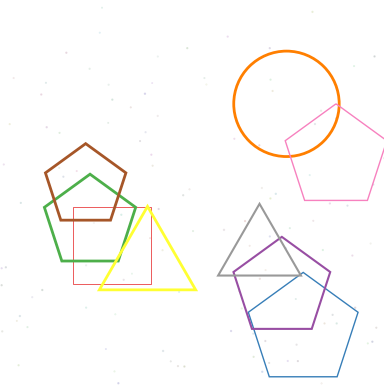[{"shape": "square", "thickness": 0.5, "radius": 0.5, "center": [0.291, 0.362]}, {"shape": "pentagon", "thickness": 1, "radius": 0.75, "center": [0.788, 0.143]}, {"shape": "pentagon", "thickness": 2, "radius": 0.62, "center": [0.234, 0.423]}, {"shape": "pentagon", "thickness": 1.5, "radius": 0.66, "center": [0.732, 0.253]}, {"shape": "circle", "thickness": 2, "radius": 0.68, "center": [0.744, 0.73]}, {"shape": "triangle", "thickness": 2, "radius": 0.72, "center": [0.383, 0.319]}, {"shape": "pentagon", "thickness": 2, "radius": 0.55, "center": [0.223, 0.517]}, {"shape": "pentagon", "thickness": 1, "radius": 0.69, "center": [0.873, 0.592]}, {"shape": "triangle", "thickness": 1.5, "radius": 0.62, "center": [0.674, 0.346]}]